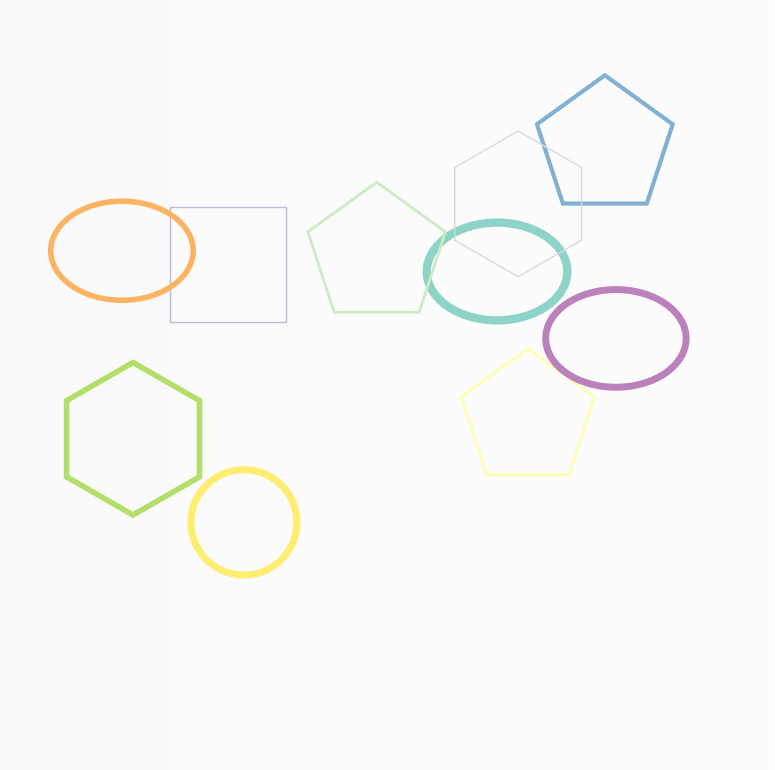[{"shape": "oval", "thickness": 3, "radius": 0.45, "center": [0.641, 0.647]}, {"shape": "pentagon", "thickness": 1, "radius": 0.45, "center": [0.681, 0.457]}, {"shape": "square", "thickness": 0.5, "radius": 0.37, "center": [0.294, 0.656]}, {"shape": "pentagon", "thickness": 1.5, "radius": 0.46, "center": [0.78, 0.81]}, {"shape": "oval", "thickness": 2, "radius": 0.46, "center": [0.157, 0.674]}, {"shape": "hexagon", "thickness": 2, "radius": 0.5, "center": [0.172, 0.43]}, {"shape": "hexagon", "thickness": 0.5, "radius": 0.47, "center": [0.669, 0.735]}, {"shape": "oval", "thickness": 2.5, "radius": 0.45, "center": [0.795, 0.56]}, {"shape": "pentagon", "thickness": 1, "radius": 0.47, "center": [0.486, 0.67]}, {"shape": "circle", "thickness": 2.5, "radius": 0.34, "center": [0.315, 0.322]}]